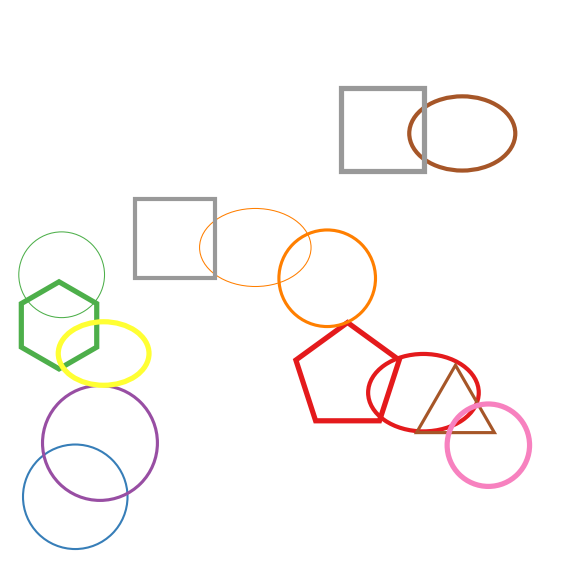[{"shape": "pentagon", "thickness": 2.5, "radius": 0.47, "center": [0.602, 0.347]}, {"shape": "oval", "thickness": 2, "radius": 0.48, "center": [0.733, 0.319]}, {"shape": "circle", "thickness": 1, "radius": 0.45, "center": [0.13, 0.139]}, {"shape": "hexagon", "thickness": 2.5, "radius": 0.38, "center": [0.102, 0.436]}, {"shape": "circle", "thickness": 0.5, "radius": 0.37, "center": [0.107, 0.523]}, {"shape": "circle", "thickness": 1.5, "radius": 0.5, "center": [0.173, 0.232]}, {"shape": "oval", "thickness": 0.5, "radius": 0.48, "center": [0.442, 0.571]}, {"shape": "circle", "thickness": 1.5, "radius": 0.42, "center": [0.567, 0.517]}, {"shape": "oval", "thickness": 2.5, "radius": 0.39, "center": [0.179, 0.387]}, {"shape": "triangle", "thickness": 1.5, "radius": 0.39, "center": [0.789, 0.289]}, {"shape": "oval", "thickness": 2, "radius": 0.46, "center": [0.8, 0.768]}, {"shape": "circle", "thickness": 2.5, "radius": 0.36, "center": [0.846, 0.228]}, {"shape": "square", "thickness": 2, "radius": 0.34, "center": [0.303, 0.586]}, {"shape": "square", "thickness": 2.5, "radius": 0.36, "center": [0.662, 0.774]}]